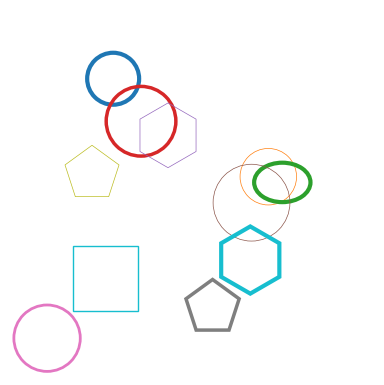[{"shape": "circle", "thickness": 3, "radius": 0.34, "center": [0.294, 0.795]}, {"shape": "circle", "thickness": 0.5, "radius": 0.37, "center": [0.697, 0.541]}, {"shape": "oval", "thickness": 3, "radius": 0.37, "center": [0.733, 0.526]}, {"shape": "circle", "thickness": 2.5, "radius": 0.45, "center": [0.366, 0.685]}, {"shape": "hexagon", "thickness": 0.5, "radius": 0.42, "center": [0.436, 0.649]}, {"shape": "circle", "thickness": 0.5, "radius": 0.5, "center": [0.653, 0.474]}, {"shape": "circle", "thickness": 2, "radius": 0.43, "center": [0.122, 0.122]}, {"shape": "pentagon", "thickness": 2.5, "radius": 0.36, "center": [0.552, 0.201]}, {"shape": "pentagon", "thickness": 0.5, "radius": 0.37, "center": [0.239, 0.549]}, {"shape": "square", "thickness": 1, "radius": 0.42, "center": [0.273, 0.278]}, {"shape": "hexagon", "thickness": 3, "radius": 0.44, "center": [0.65, 0.325]}]